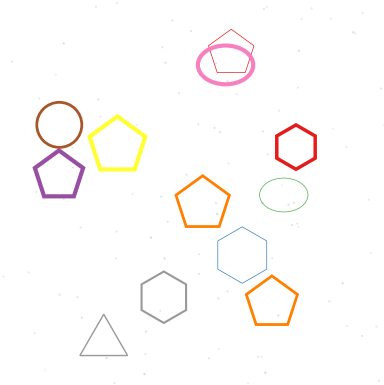[{"shape": "pentagon", "thickness": 0.5, "radius": 0.31, "center": [0.601, 0.862]}, {"shape": "hexagon", "thickness": 2.5, "radius": 0.29, "center": [0.769, 0.618]}, {"shape": "hexagon", "thickness": 0.5, "radius": 0.37, "center": [0.629, 0.337]}, {"shape": "oval", "thickness": 0.5, "radius": 0.31, "center": [0.737, 0.493]}, {"shape": "pentagon", "thickness": 3, "radius": 0.33, "center": [0.153, 0.543]}, {"shape": "pentagon", "thickness": 2, "radius": 0.36, "center": [0.526, 0.471]}, {"shape": "pentagon", "thickness": 2, "radius": 0.35, "center": [0.706, 0.214]}, {"shape": "pentagon", "thickness": 3, "radius": 0.38, "center": [0.305, 0.622]}, {"shape": "circle", "thickness": 2, "radius": 0.29, "center": [0.154, 0.676]}, {"shape": "oval", "thickness": 3, "radius": 0.36, "center": [0.586, 0.831]}, {"shape": "triangle", "thickness": 1, "radius": 0.36, "center": [0.269, 0.112]}, {"shape": "hexagon", "thickness": 1.5, "radius": 0.33, "center": [0.426, 0.228]}]